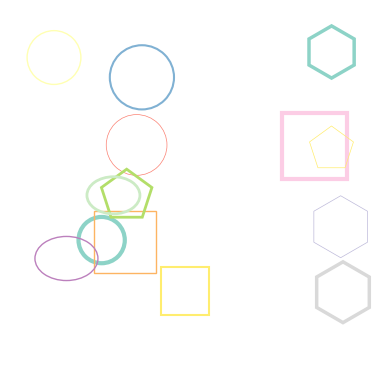[{"shape": "circle", "thickness": 3, "radius": 0.3, "center": [0.264, 0.376]}, {"shape": "hexagon", "thickness": 2.5, "radius": 0.34, "center": [0.861, 0.865]}, {"shape": "circle", "thickness": 1, "radius": 0.35, "center": [0.14, 0.851]}, {"shape": "hexagon", "thickness": 0.5, "radius": 0.4, "center": [0.885, 0.411]}, {"shape": "circle", "thickness": 0.5, "radius": 0.39, "center": [0.355, 0.623]}, {"shape": "circle", "thickness": 1.5, "radius": 0.42, "center": [0.369, 0.799]}, {"shape": "square", "thickness": 1, "radius": 0.4, "center": [0.325, 0.371]}, {"shape": "pentagon", "thickness": 2, "radius": 0.34, "center": [0.329, 0.492]}, {"shape": "square", "thickness": 3, "radius": 0.42, "center": [0.818, 0.621]}, {"shape": "hexagon", "thickness": 2.5, "radius": 0.39, "center": [0.891, 0.241]}, {"shape": "oval", "thickness": 1, "radius": 0.41, "center": [0.173, 0.329]}, {"shape": "oval", "thickness": 2, "radius": 0.34, "center": [0.295, 0.493]}, {"shape": "square", "thickness": 1.5, "radius": 0.31, "center": [0.48, 0.245]}, {"shape": "pentagon", "thickness": 0.5, "radius": 0.3, "center": [0.861, 0.613]}]